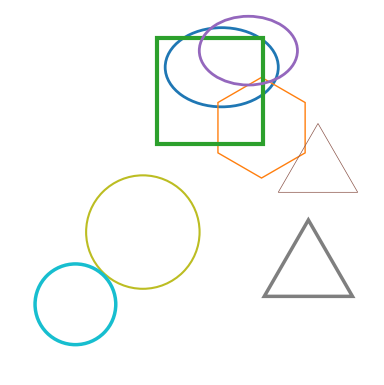[{"shape": "oval", "thickness": 2, "radius": 0.73, "center": [0.576, 0.825]}, {"shape": "hexagon", "thickness": 1, "radius": 0.65, "center": [0.679, 0.668]}, {"shape": "square", "thickness": 3, "radius": 0.69, "center": [0.545, 0.763]}, {"shape": "oval", "thickness": 2, "radius": 0.64, "center": [0.645, 0.868]}, {"shape": "triangle", "thickness": 0.5, "radius": 0.6, "center": [0.826, 0.56]}, {"shape": "triangle", "thickness": 2.5, "radius": 0.66, "center": [0.801, 0.296]}, {"shape": "circle", "thickness": 1.5, "radius": 0.74, "center": [0.371, 0.397]}, {"shape": "circle", "thickness": 2.5, "radius": 0.52, "center": [0.196, 0.21]}]